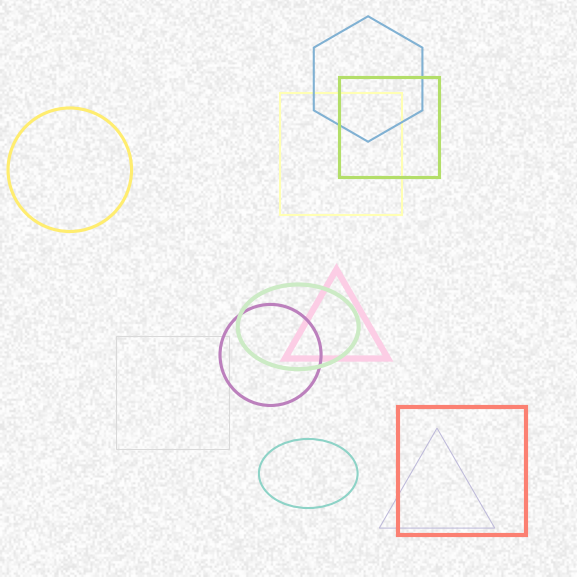[{"shape": "oval", "thickness": 1, "radius": 0.43, "center": [0.534, 0.179]}, {"shape": "square", "thickness": 1, "radius": 0.53, "center": [0.591, 0.732]}, {"shape": "triangle", "thickness": 0.5, "radius": 0.58, "center": [0.757, 0.142]}, {"shape": "square", "thickness": 2, "radius": 0.56, "center": [0.799, 0.183]}, {"shape": "hexagon", "thickness": 1, "radius": 0.54, "center": [0.637, 0.862]}, {"shape": "square", "thickness": 1.5, "radius": 0.43, "center": [0.673, 0.779]}, {"shape": "triangle", "thickness": 3, "radius": 0.52, "center": [0.583, 0.43]}, {"shape": "square", "thickness": 0.5, "radius": 0.49, "center": [0.299, 0.32]}, {"shape": "circle", "thickness": 1.5, "radius": 0.44, "center": [0.468, 0.385]}, {"shape": "oval", "thickness": 2, "radius": 0.52, "center": [0.516, 0.433]}, {"shape": "circle", "thickness": 1.5, "radius": 0.53, "center": [0.121, 0.705]}]